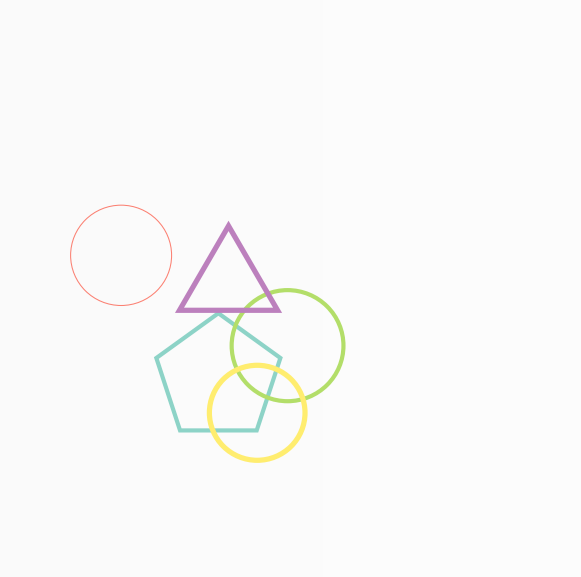[{"shape": "pentagon", "thickness": 2, "radius": 0.56, "center": [0.376, 0.345]}, {"shape": "circle", "thickness": 0.5, "radius": 0.43, "center": [0.208, 0.557]}, {"shape": "circle", "thickness": 2, "radius": 0.48, "center": [0.495, 0.401]}, {"shape": "triangle", "thickness": 2.5, "radius": 0.49, "center": [0.393, 0.511]}, {"shape": "circle", "thickness": 2.5, "radius": 0.41, "center": [0.443, 0.284]}]